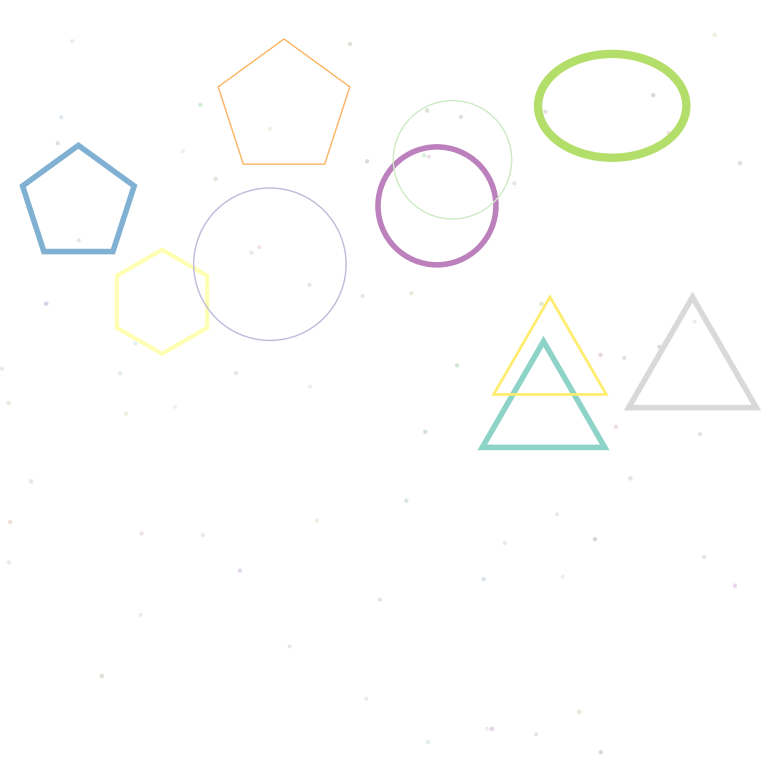[{"shape": "triangle", "thickness": 2, "radius": 0.46, "center": [0.706, 0.465]}, {"shape": "hexagon", "thickness": 1.5, "radius": 0.34, "center": [0.21, 0.608]}, {"shape": "circle", "thickness": 0.5, "radius": 0.49, "center": [0.351, 0.657]}, {"shape": "pentagon", "thickness": 2, "radius": 0.38, "center": [0.102, 0.735]}, {"shape": "pentagon", "thickness": 0.5, "radius": 0.45, "center": [0.369, 0.859]}, {"shape": "oval", "thickness": 3, "radius": 0.48, "center": [0.795, 0.863]}, {"shape": "triangle", "thickness": 2, "radius": 0.48, "center": [0.899, 0.518]}, {"shape": "circle", "thickness": 2, "radius": 0.38, "center": [0.567, 0.733]}, {"shape": "circle", "thickness": 0.5, "radius": 0.38, "center": [0.588, 0.793]}, {"shape": "triangle", "thickness": 1, "radius": 0.42, "center": [0.714, 0.53]}]